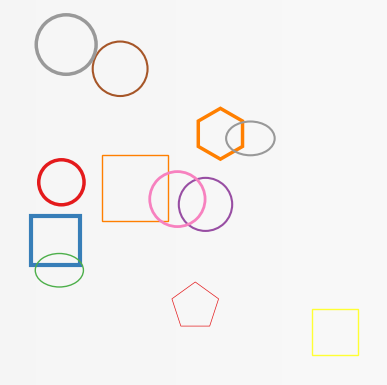[{"shape": "pentagon", "thickness": 0.5, "radius": 0.32, "center": [0.504, 0.204]}, {"shape": "circle", "thickness": 2.5, "radius": 0.29, "center": [0.158, 0.527]}, {"shape": "square", "thickness": 3, "radius": 0.32, "center": [0.144, 0.376]}, {"shape": "oval", "thickness": 1, "radius": 0.31, "center": [0.153, 0.298]}, {"shape": "circle", "thickness": 1.5, "radius": 0.34, "center": [0.53, 0.469]}, {"shape": "square", "thickness": 1, "radius": 0.43, "center": [0.35, 0.512]}, {"shape": "hexagon", "thickness": 2.5, "radius": 0.33, "center": [0.569, 0.653]}, {"shape": "square", "thickness": 1, "radius": 0.3, "center": [0.864, 0.137]}, {"shape": "circle", "thickness": 1.5, "radius": 0.35, "center": [0.31, 0.821]}, {"shape": "circle", "thickness": 2, "radius": 0.36, "center": [0.458, 0.483]}, {"shape": "circle", "thickness": 2.5, "radius": 0.39, "center": [0.171, 0.884]}, {"shape": "oval", "thickness": 1.5, "radius": 0.31, "center": [0.646, 0.641]}]